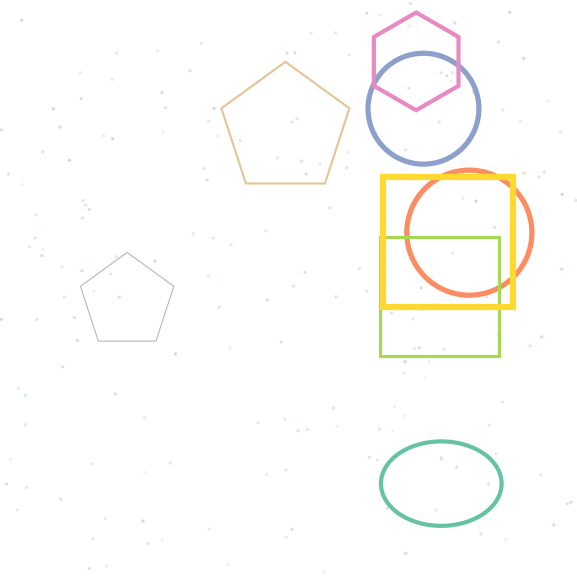[{"shape": "oval", "thickness": 2, "radius": 0.52, "center": [0.764, 0.162]}, {"shape": "circle", "thickness": 2.5, "radius": 0.54, "center": [0.813, 0.596]}, {"shape": "circle", "thickness": 2.5, "radius": 0.48, "center": [0.733, 0.811]}, {"shape": "hexagon", "thickness": 2, "radius": 0.42, "center": [0.721, 0.893]}, {"shape": "square", "thickness": 1.5, "radius": 0.52, "center": [0.761, 0.486]}, {"shape": "square", "thickness": 3, "radius": 0.56, "center": [0.776, 0.58]}, {"shape": "pentagon", "thickness": 1, "radius": 0.58, "center": [0.494, 0.776]}, {"shape": "pentagon", "thickness": 0.5, "radius": 0.42, "center": [0.22, 0.477]}]